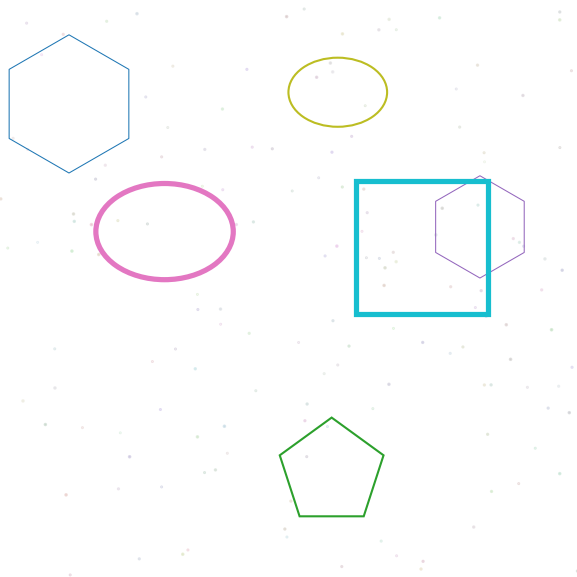[{"shape": "hexagon", "thickness": 0.5, "radius": 0.6, "center": [0.119, 0.819]}, {"shape": "pentagon", "thickness": 1, "radius": 0.47, "center": [0.574, 0.182]}, {"shape": "hexagon", "thickness": 0.5, "radius": 0.44, "center": [0.831, 0.606]}, {"shape": "oval", "thickness": 2.5, "radius": 0.59, "center": [0.285, 0.598]}, {"shape": "oval", "thickness": 1, "radius": 0.43, "center": [0.585, 0.839]}, {"shape": "square", "thickness": 2.5, "radius": 0.57, "center": [0.731, 0.57]}]